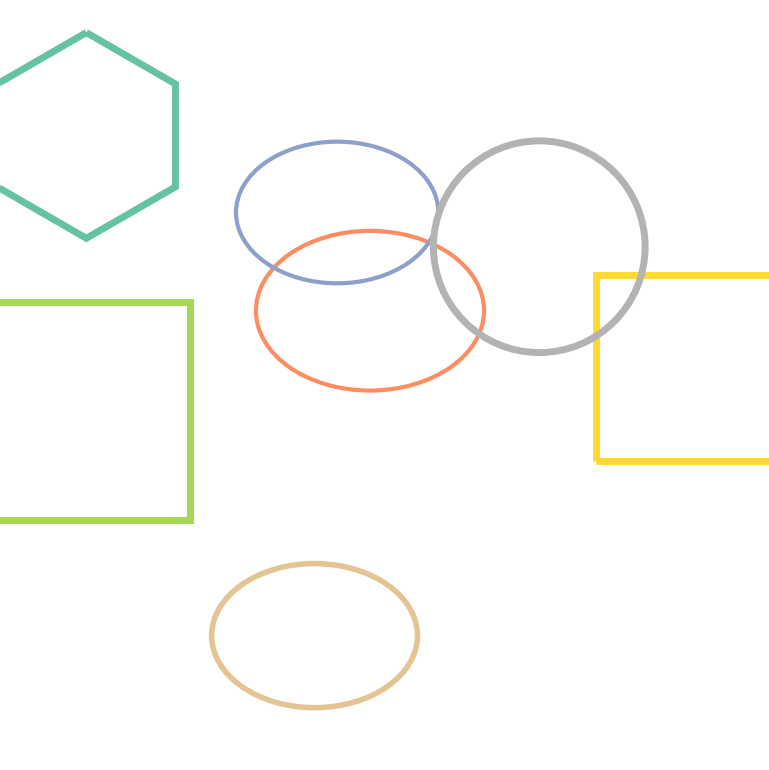[{"shape": "hexagon", "thickness": 2.5, "radius": 0.67, "center": [0.112, 0.824]}, {"shape": "oval", "thickness": 1.5, "radius": 0.74, "center": [0.481, 0.596]}, {"shape": "oval", "thickness": 1.5, "radius": 0.66, "center": [0.438, 0.724]}, {"shape": "square", "thickness": 2.5, "radius": 0.71, "center": [0.105, 0.466]}, {"shape": "square", "thickness": 2.5, "radius": 0.61, "center": [0.895, 0.522]}, {"shape": "oval", "thickness": 2, "radius": 0.67, "center": [0.409, 0.175]}, {"shape": "circle", "thickness": 2.5, "radius": 0.69, "center": [0.7, 0.68]}]